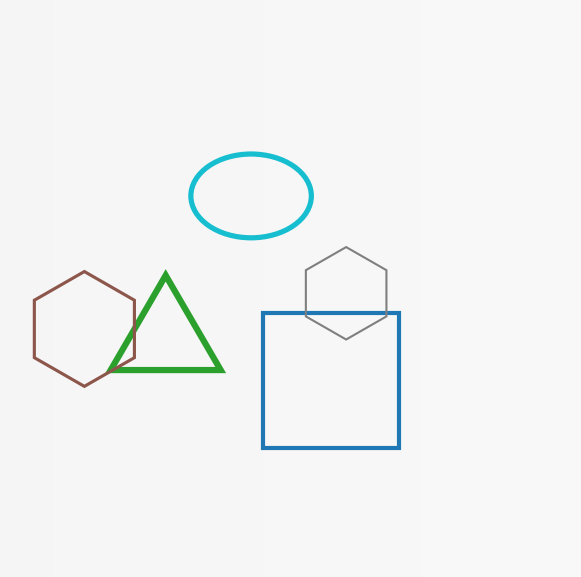[{"shape": "square", "thickness": 2, "radius": 0.58, "center": [0.57, 0.341]}, {"shape": "triangle", "thickness": 3, "radius": 0.55, "center": [0.285, 0.413]}, {"shape": "hexagon", "thickness": 1.5, "radius": 0.5, "center": [0.145, 0.43]}, {"shape": "hexagon", "thickness": 1, "radius": 0.4, "center": [0.596, 0.491]}, {"shape": "oval", "thickness": 2.5, "radius": 0.52, "center": [0.432, 0.66]}]